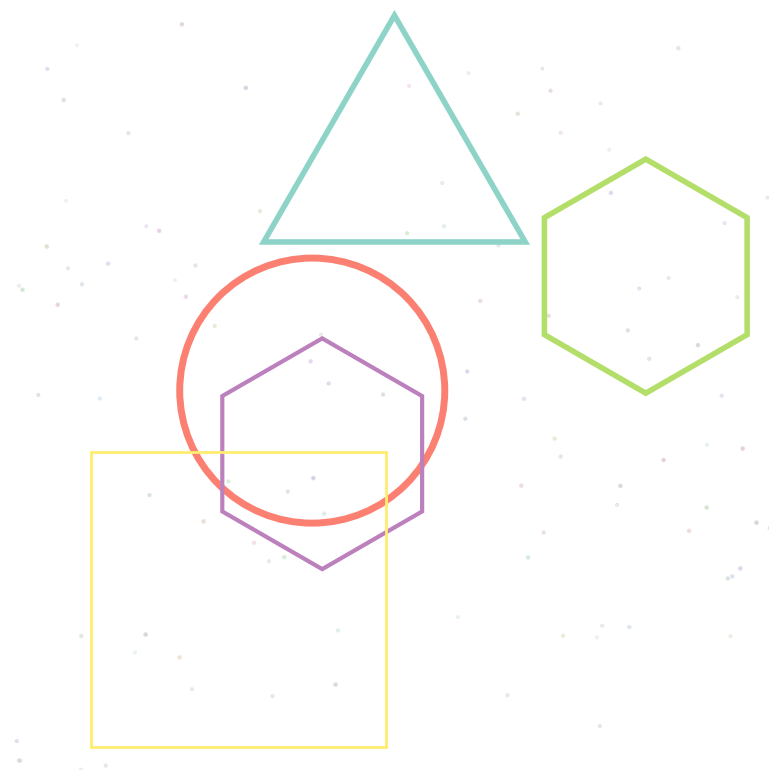[{"shape": "triangle", "thickness": 2, "radius": 0.98, "center": [0.512, 0.784]}, {"shape": "circle", "thickness": 2.5, "radius": 0.86, "center": [0.406, 0.493]}, {"shape": "hexagon", "thickness": 2, "radius": 0.76, "center": [0.839, 0.641]}, {"shape": "hexagon", "thickness": 1.5, "radius": 0.75, "center": [0.418, 0.411]}, {"shape": "square", "thickness": 1, "radius": 0.96, "center": [0.309, 0.222]}]